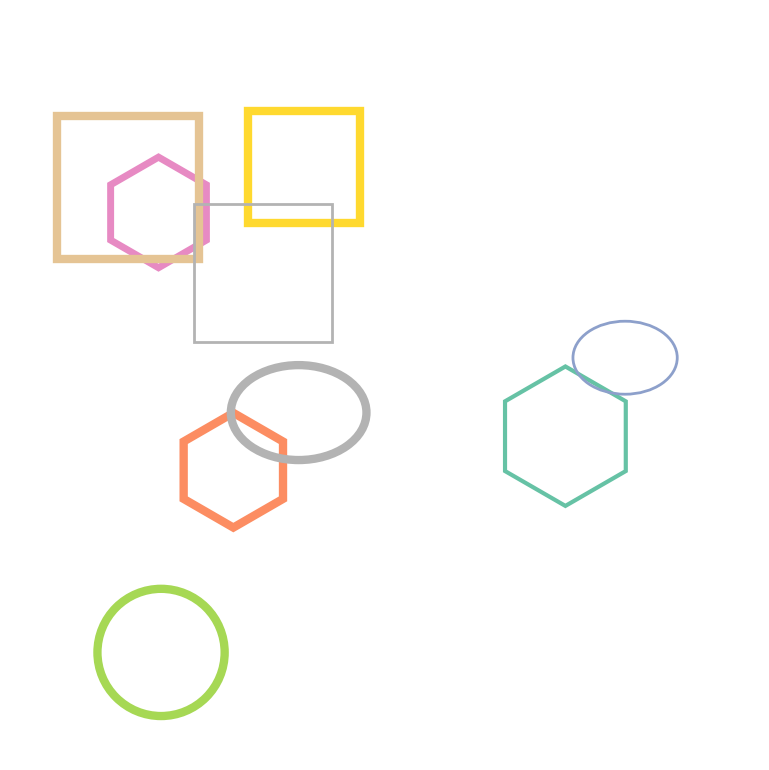[{"shape": "hexagon", "thickness": 1.5, "radius": 0.45, "center": [0.734, 0.434]}, {"shape": "hexagon", "thickness": 3, "radius": 0.37, "center": [0.303, 0.389]}, {"shape": "oval", "thickness": 1, "radius": 0.34, "center": [0.812, 0.535]}, {"shape": "hexagon", "thickness": 2.5, "radius": 0.36, "center": [0.206, 0.724]}, {"shape": "circle", "thickness": 3, "radius": 0.41, "center": [0.209, 0.153]}, {"shape": "square", "thickness": 3, "radius": 0.36, "center": [0.394, 0.783]}, {"shape": "square", "thickness": 3, "radius": 0.46, "center": [0.166, 0.756]}, {"shape": "oval", "thickness": 3, "radius": 0.44, "center": [0.388, 0.464]}, {"shape": "square", "thickness": 1, "radius": 0.45, "center": [0.341, 0.645]}]